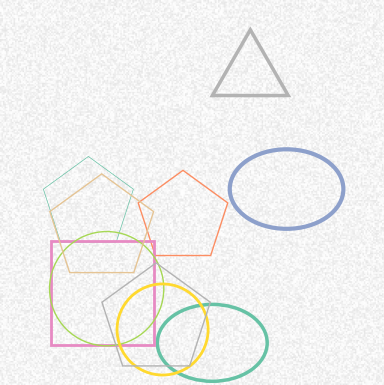[{"shape": "pentagon", "thickness": 0.5, "radius": 0.61, "center": [0.23, 0.471]}, {"shape": "oval", "thickness": 2.5, "radius": 0.71, "center": [0.551, 0.11]}, {"shape": "pentagon", "thickness": 1, "radius": 0.61, "center": [0.475, 0.435]}, {"shape": "oval", "thickness": 3, "radius": 0.74, "center": [0.744, 0.509]}, {"shape": "square", "thickness": 2, "radius": 0.67, "center": [0.265, 0.239]}, {"shape": "circle", "thickness": 1, "radius": 0.74, "center": [0.277, 0.25]}, {"shape": "circle", "thickness": 2, "radius": 0.59, "center": [0.422, 0.144]}, {"shape": "pentagon", "thickness": 1, "radius": 0.71, "center": [0.264, 0.407]}, {"shape": "triangle", "thickness": 2.5, "radius": 0.57, "center": [0.65, 0.809]}, {"shape": "pentagon", "thickness": 1, "radius": 0.74, "center": [0.406, 0.169]}]